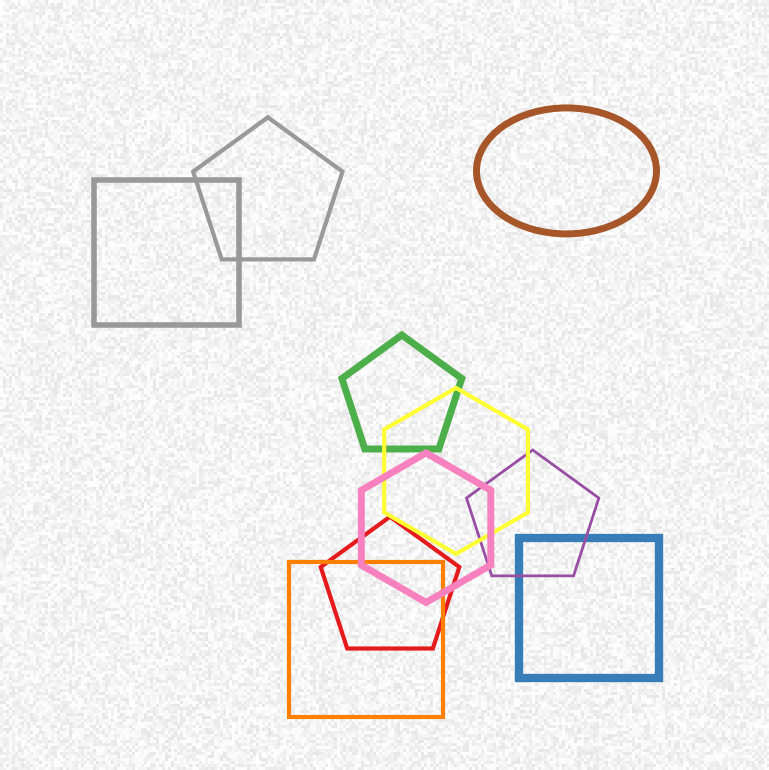[{"shape": "pentagon", "thickness": 1.5, "radius": 0.47, "center": [0.507, 0.234]}, {"shape": "square", "thickness": 3, "radius": 0.46, "center": [0.765, 0.21]}, {"shape": "pentagon", "thickness": 2.5, "radius": 0.41, "center": [0.522, 0.483]}, {"shape": "pentagon", "thickness": 1, "radius": 0.45, "center": [0.692, 0.325]}, {"shape": "square", "thickness": 1.5, "radius": 0.5, "center": [0.475, 0.17]}, {"shape": "hexagon", "thickness": 1.5, "radius": 0.54, "center": [0.592, 0.388]}, {"shape": "oval", "thickness": 2.5, "radius": 0.58, "center": [0.736, 0.778]}, {"shape": "hexagon", "thickness": 2.5, "radius": 0.49, "center": [0.553, 0.315]}, {"shape": "square", "thickness": 2, "radius": 0.47, "center": [0.216, 0.672]}, {"shape": "pentagon", "thickness": 1.5, "radius": 0.51, "center": [0.348, 0.746]}]